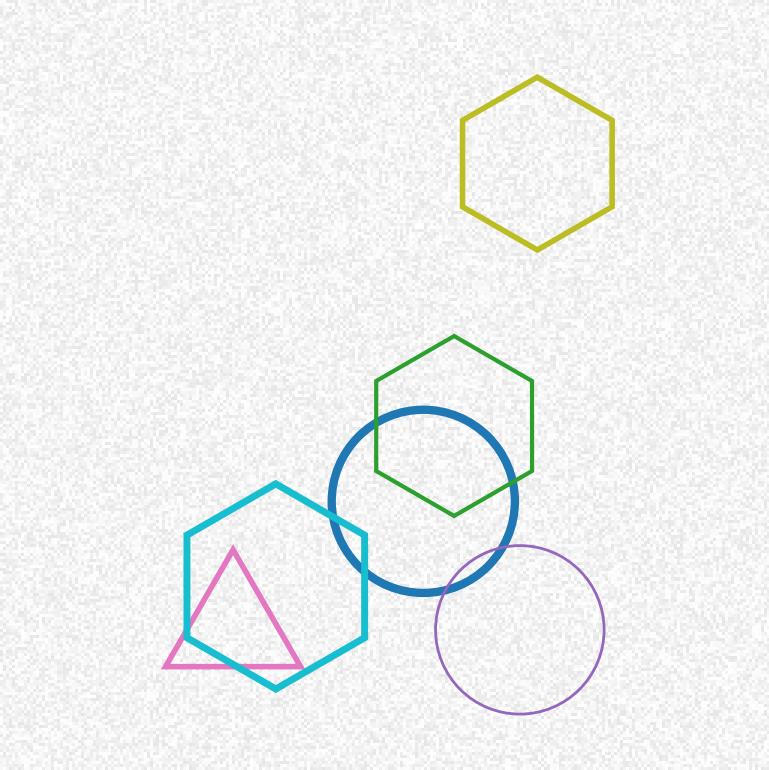[{"shape": "circle", "thickness": 3, "radius": 0.59, "center": [0.55, 0.349]}, {"shape": "hexagon", "thickness": 1.5, "radius": 0.58, "center": [0.59, 0.447]}, {"shape": "circle", "thickness": 1, "radius": 0.55, "center": [0.675, 0.182]}, {"shape": "triangle", "thickness": 2, "radius": 0.51, "center": [0.303, 0.185]}, {"shape": "hexagon", "thickness": 2, "radius": 0.56, "center": [0.698, 0.788]}, {"shape": "hexagon", "thickness": 2.5, "radius": 0.67, "center": [0.358, 0.238]}]